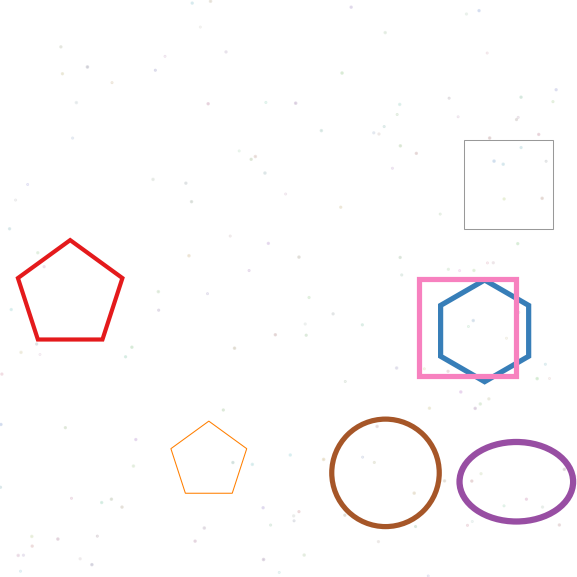[{"shape": "pentagon", "thickness": 2, "radius": 0.48, "center": [0.121, 0.488]}, {"shape": "hexagon", "thickness": 2.5, "radius": 0.44, "center": [0.839, 0.426]}, {"shape": "oval", "thickness": 3, "radius": 0.49, "center": [0.894, 0.165]}, {"shape": "pentagon", "thickness": 0.5, "radius": 0.35, "center": [0.362, 0.201]}, {"shape": "circle", "thickness": 2.5, "radius": 0.47, "center": [0.668, 0.18]}, {"shape": "square", "thickness": 2.5, "radius": 0.42, "center": [0.809, 0.432]}, {"shape": "square", "thickness": 0.5, "radius": 0.39, "center": [0.881, 0.68]}]